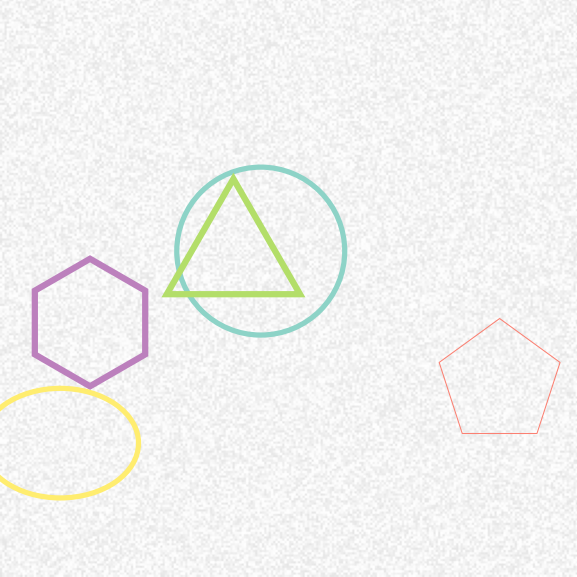[{"shape": "circle", "thickness": 2.5, "radius": 0.73, "center": [0.452, 0.564]}, {"shape": "pentagon", "thickness": 0.5, "radius": 0.55, "center": [0.865, 0.338]}, {"shape": "triangle", "thickness": 3, "radius": 0.67, "center": [0.404, 0.556]}, {"shape": "hexagon", "thickness": 3, "radius": 0.55, "center": [0.156, 0.441]}, {"shape": "oval", "thickness": 2.5, "radius": 0.68, "center": [0.104, 0.232]}]